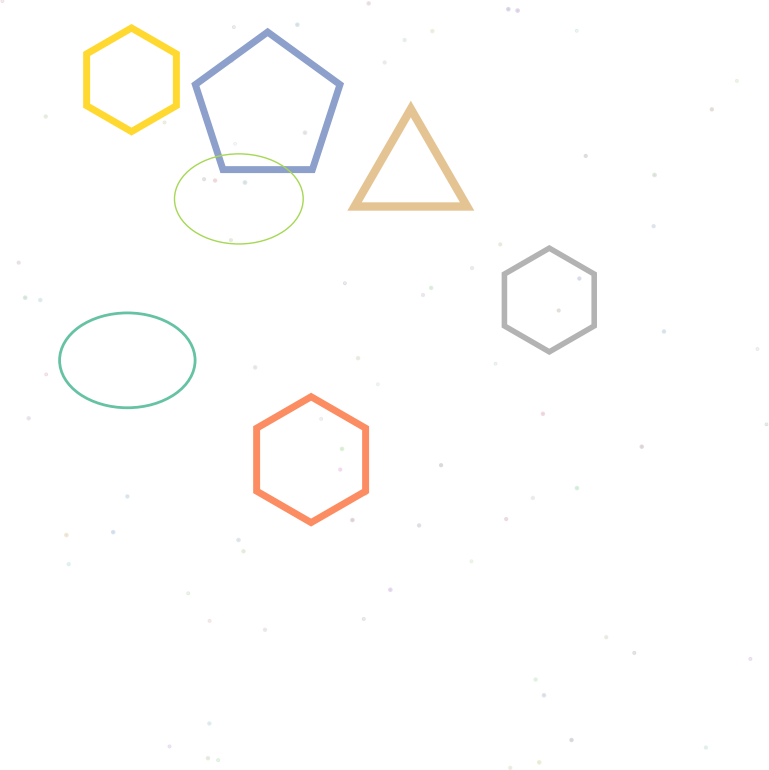[{"shape": "oval", "thickness": 1, "radius": 0.44, "center": [0.165, 0.532]}, {"shape": "hexagon", "thickness": 2.5, "radius": 0.41, "center": [0.404, 0.403]}, {"shape": "pentagon", "thickness": 2.5, "radius": 0.49, "center": [0.348, 0.86]}, {"shape": "oval", "thickness": 0.5, "radius": 0.42, "center": [0.31, 0.742]}, {"shape": "hexagon", "thickness": 2.5, "radius": 0.34, "center": [0.171, 0.896]}, {"shape": "triangle", "thickness": 3, "radius": 0.42, "center": [0.534, 0.774]}, {"shape": "hexagon", "thickness": 2, "radius": 0.34, "center": [0.713, 0.61]}]